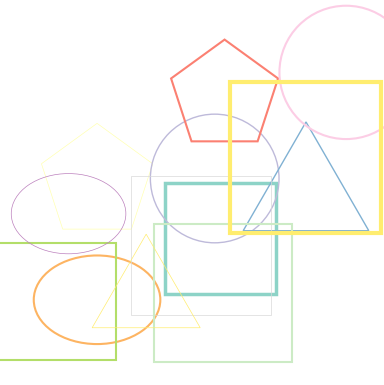[{"shape": "square", "thickness": 2.5, "radius": 0.72, "center": [0.572, 0.381]}, {"shape": "pentagon", "thickness": 0.5, "radius": 0.76, "center": [0.252, 0.528]}, {"shape": "circle", "thickness": 1, "radius": 0.84, "center": [0.558, 0.536]}, {"shape": "pentagon", "thickness": 1.5, "radius": 0.73, "center": [0.583, 0.751]}, {"shape": "triangle", "thickness": 1, "radius": 0.94, "center": [0.795, 0.495]}, {"shape": "oval", "thickness": 1.5, "radius": 0.82, "center": [0.252, 0.221]}, {"shape": "square", "thickness": 1.5, "radius": 0.76, "center": [0.149, 0.217]}, {"shape": "circle", "thickness": 1.5, "radius": 0.87, "center": [0.899, 0.812]}, {"shape": "square", "thickness": 0.5, "radius": 0.91, "center": [0.522, 0.363]}, {"shape": "oval", "thickness": 0.5, "radius": 0.74, "center": [0.178, 0.445]}, {"shape": "square", "thickness": 1.5, "radius": 0.9, "center": [0.579, 0.239]}, {"shape": "square", "thickness": 3, "radius": 0.98, "center": [0.794, 0.591]}, {"shape": "triangle", "thickness": 0.5, "radius": 0.81, "center": [0.38, 0.23]}]